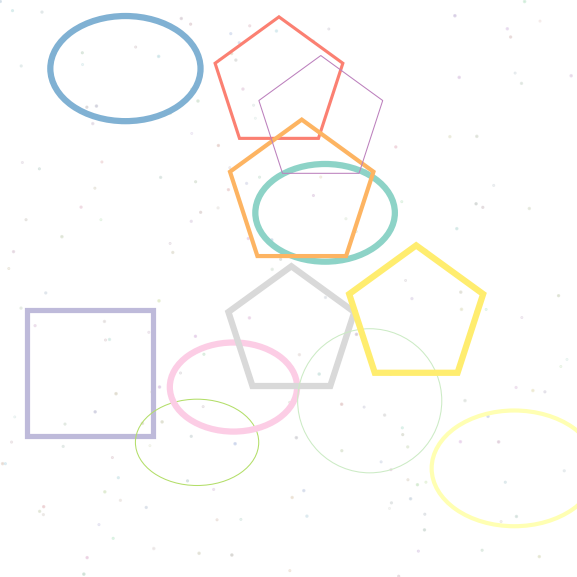[{"shape": "oval", "thickness": 3, "radius": 0.6, "center": [0.563, 0.631]}, {"shape": "oval", "thickness": 2, "radius": 0.72, "center": [0.891, 0.188]}, {"shape": "square", "thickness": 2.5, "radius": 0.55, "center": [0.156, 0.353]}, {"shape": "pentagon", "thickness": 1.5, "radius": 0.58, "center": [0.483, 0.854]}, {"shape": "oval", "thickness": 3, "radius": 0.65, "center": [0.217, 0.88]}, {"shape": "pentagon", "thickness": 2, "radius": 0.65, "center": [0.522, 0.661]}, {"shape": "oval", "thickness": 0.5, "radius": 0.53, "center": [0.341, 0.233]}, {"shape": "oval", "thickness": 3, "radius": 0.55, "center": [0.404, 0.329]}, {"shape": "pentagon", "thickness": 3, "radius": 0.57, "center": [0.505, 0.423]}, {"shape": "pentagon", "thickness": 0.5, "radius": 0.56, "center": [0.555, 0.79]}, {"shape": "circle", "thickness": 0.5, "radius": 0.62, "center": [0.64, 0.305]}, {"shape": "pentagon", "thickness": 3, "radius": 0.61, "center": [0.721, 0.452]}]